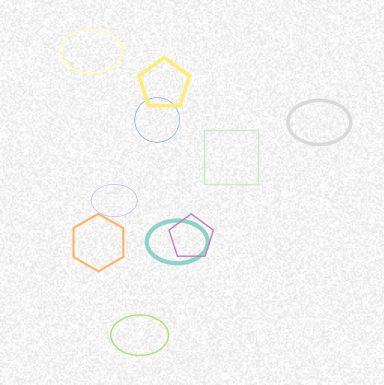[{"shape": "oval", "thickness": 3, "radius": 0.4, "center": [0.46, 0.372]}, {"shape": "oval", "thickness": 1, "radius": 0.41, "center": [0.237, 0.867]}, {"shape": "oval", "thickness": 0.5, "radius": 0.3, "center": [0.297, 0.479]}, {"shape": "circle", "thickness": 0.5, "radius": 0.29, "center": [0.408, 0.689]}, {"shape": "hexagon", "thickness": 1.5, "radius": 0.37, "center": [0.256, 0.37]}, {"shape": "oval", "thickness": 1, "radius": 0.38, "center": [0.363, 0.129]}, {"shape": "oval", "thickness": 2.5, "radius": 0.41, "center": [0.829, 0.682]}, {"shape": "pentagon", "thickness": 1, "radius": 0.3, "center": [0.497, 0.384]}, {"shape": "square", "thickness": 1, "radius": 0.35, "center": [0.6, 0.592]}, {"shape": "pentagon", "thickness": 2.5, "radius": 0.35, "center": [0.427, 0.781]}]